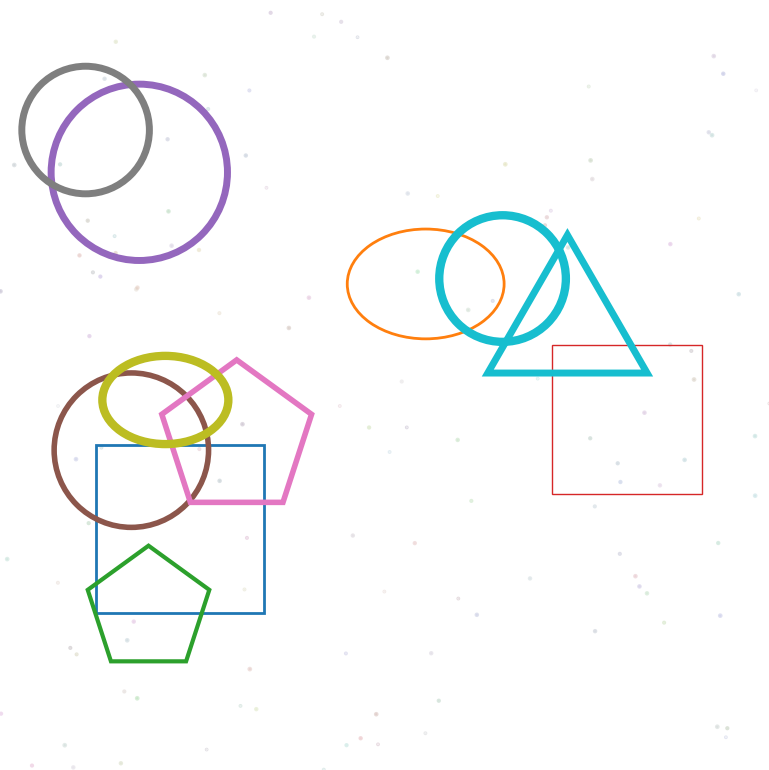[{"shape": "square", "thickness": 1, "radius": 0.54, "center": [0.233, 0.313]}, {"shape": "oval", "thickness": 1, "radius": 0.51, "center": [0.553, 0.631]}, {"shape": "pentagon", "thickness": 1.5, "radius": 0.42, "center": [0.193, 0.208]}, {"shape": "square", "thickness": 0.5, "radius": 0.48, "center": [0.814, 0.455]}, {"shape": "circle", "thickness": 2.5, "radius": 0.57, "center": [0.181, 0.776]}, {"shape": "circle", "thickness": 2, "radius": 0.5, "center": [0.171, 0.415]}, {"shape": "pentagon", "thickness": 2, "radius": 0.51, "center": [0.307, 0.43]}, {"shape": "circle", "thickness": 2.5, "radius": 0.41, "center": [0.111, 0.831]}, {"shape": "oval", "thickness": 3, "radius": 0.41, "center": [0.215, 0.481]}, {"shape": "circle", "thickness": 3, "radius": 0.41, "center": [0.653, 0.638]}, {"shape": "triangle", "thickness": 2.5, "radius": 0.6, "center": [0.737, 0.575]}]